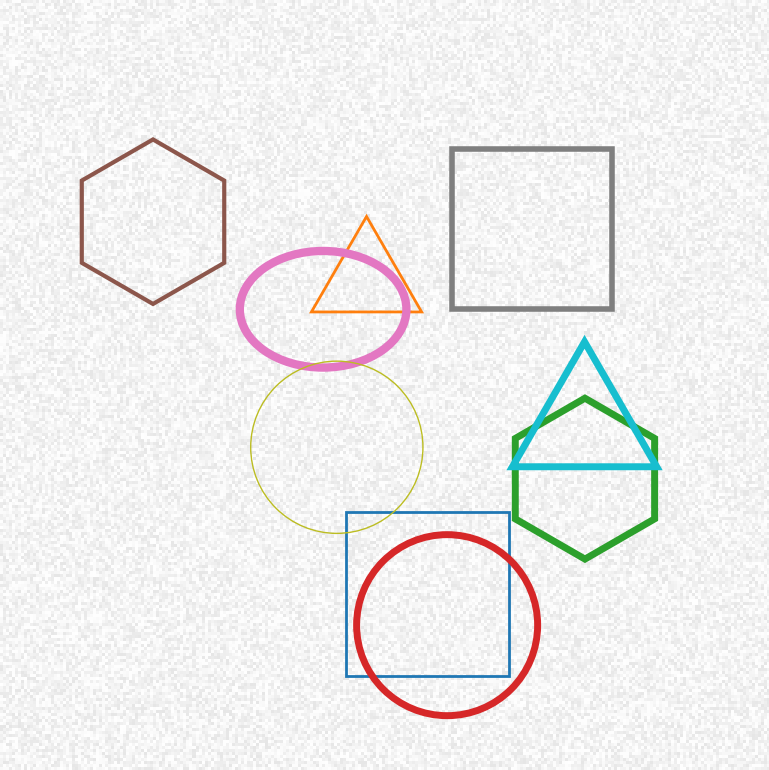[{"shape": "square", "thickness": 1, "radius": 0.53, "center": [0.555, 0.229]}, {"shape": "triangle", "thickness": 1, "radius": 0.41, "center": [0.476, 0.636]}, {"shape": "hexagon", "thickness": 2.5, "radius": 0.52, "center": [0.76, 0.378]}, {"shape": "circle", "thickness": 2.5, "radius": 0.59, "center": [0.581, 0.188]}, {"shape": "hexagon", "thickness": 1.5, "radius": 0.53, "center": [0.199, 0.712]}, {"shape": "oval", "thickness": 3, "radius": 0.54, "center": [0.42, 0.598]}, {"shape": "square", "thickness": 2, "radius": 0.52, "center": [0.691, 0.702]}, {"shape": "circle", "thickness": 0.5, "radius": 0.56, "center": [0.437, 0.419]}, {"shape": "triangle", "thickness": 2.5, "radius": 0.54, "center": [0.759, 0.448]}]